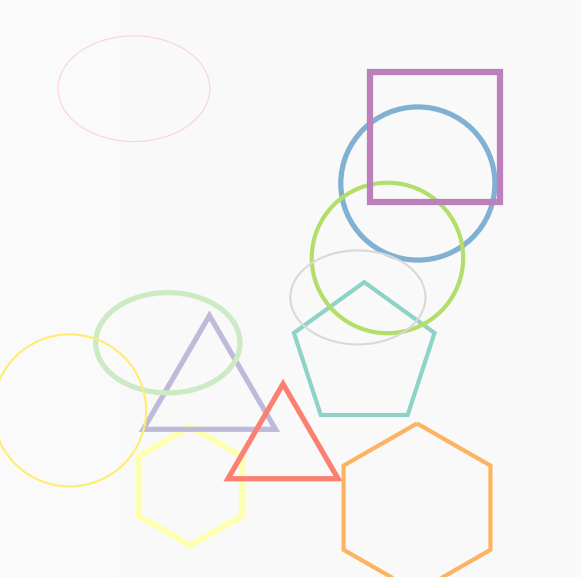[{"shape": "pentagon", "thickness": 2, "radius": 0.64, "center": [0.627, 0.383]}, {"shape": "hexagon", "thickness": 3, "radius": 0.51, "center": [0.327, 0.157]}, {"shape": "triangle", "thickness": 2.5, "radius": 0.66, "center": [0.36, 0.321]}, {"shape": "triangle", "thickness": 2.5, "radius": 0.55, "center": [0.487, 0.225]}, {"shape": "circle", "thickness": 2.5, "radius": 0.66, "center": [0.719, 0.681]}, {"shape": "hexagon", "thickness": 2, "radius": 0.73, "center": [0.717, 0.12]}, {"shape": "circle", "thickness": 2, "radius": 0.65, "center": [0.667, 0.552]}, {"shape": "oval", "thickness": 0.5, "radius": 0.65, "center": [0.23, 0.846]}, {"shape": "oval", "thickness": 1, "radius": 0.58, "center": [0.616, 0.484]}, {"shape": "square", "thickness": 3, "radius": 0.56, "center": [0.748, 0.762]}, {"shape": "oval", "thickness": 2.5, "radius": 0.62, "center": [0.289, 0.406]}, {"shape": "circle", "thickness": 1, "radius": 0.66, "center": [0.12, 0.288]}]